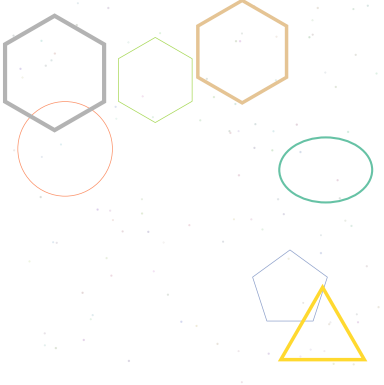[{"shape": "oval", "thickness": 1.5, "radius": 0.6, "center": [0.846, 0.559]}, {"shape": "circle", "thickness": 0.5, "radius": 0.61, "center": [0.169, 0.613]}, {"shape": "pentagon", "thickness": 0.5, "radius": 0.51, "center": [0.753, 0.249]}, {"shape": "hexagon", "thickness": 0.5, "radius": 0.55, "center": [0.403, 0.792]}, {"shape": "triangle", "thickness": 2.5, "radius": 0.63, "center": [0.838, 0.128]}, {"shape": "hexagon", "thickness": 2.5, "radius": 0.67, "center": [0.629, 0.866]}, {"shape": "hexagon", "thickness": 3, "radius": 0.74, "center": [0.142, 0.81]}]